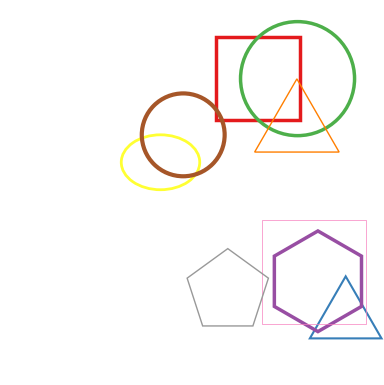[{"shape": "square", "thickness": 2.5, "radius": 0.54, "center": [0.67, 0.795]}, {"shape": "triangle", "thickness": 1.5, "radius": 0.54, "center": [0.898, 0.175]}, {"shape": "circle", "thickness": 2.5, "radius": 0.74, "center": [0.773, 0.796]}, {"shape": "hexagon", "thickness": 2.5, "radius": 0.65, "center": [0.826, 0.269]}, {"shape": "triangle", "thickness": 1, "radius": 0.63, "center": [0.771, 0.668]}, {"shape": "oval", "thickness": 2, "radius": 0.51, "center": [0.417, 0.579]}, {"shape": "circle", "thickness": 3, "radius": 0.54, "center": [0.476, 0.65]}, {"shape": "square", "thickness": 0.5, "radius": 0.67, "center": [0.816, 0.294]}, {"shape": "pentagon", "thickness": 1, "radius": 0.56, "center": [0.592, 0.243]}]